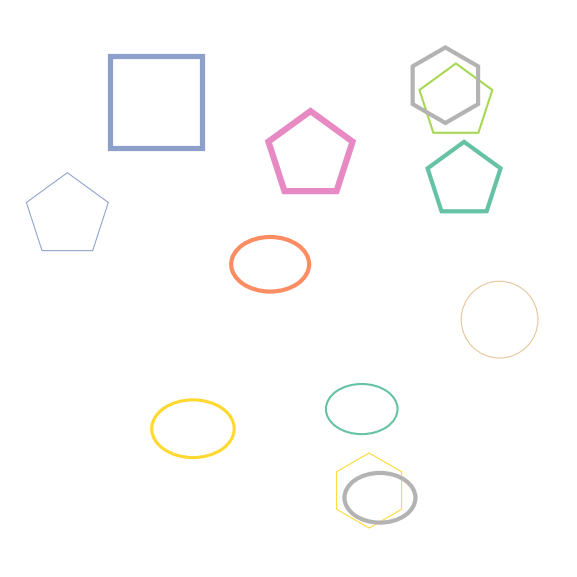[{"shape": "pentagon", "thickness": 2, "radius": 0.33, "center": [0.804, 0.687]}, {"shape": "oval", "thickness": 1, "radius": 0.31, "center": [0.626, 0.291]}, {"shape": "oval", "thickness": 2, "radius": 0.34, "center": [0.468, 0.541]}, {"shape": "square", "thickness": 2.5, "radius": 0.4, "center": [0.269, 0.822]}, {"shape": "pentagon", "thickness": 0.5, "radius": 0.37, "center": [0.117, 0.625]}, {"shape": "pentagon", "thickness": 3, "radius": 0.38, "center": [0.538, 0.73]}, {"shape": "pentagon", "thickness": 1, "radius": 0.33, "center": [0.789, 0.823]}, {"shape": "hexagon", "thickness": 0.5, "radius": 0.32, "center": [0.639, 0.15]}, {"shape": "oval", "thickness": 1.5, "radius": 0.36, "center": [0.334, 0.257]}, {"shape": "circle", "thickness": 0.5, "radius": 0.33, "center": [0.865, 0.446]}, {"shape": "oval", "thickness": 2, "radius": 0.31, "center": [0.658, 0.137]}, {"shape": "hexagon", "thickness": 2, "radius": 0.33, "center": [0.771, 0.852]}]